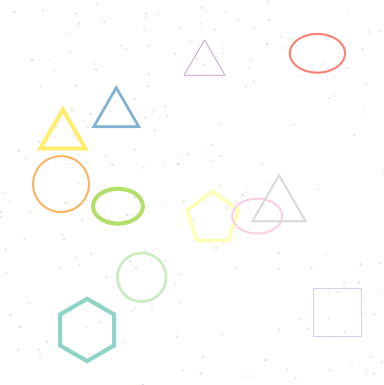[{"shape": "hexagon", "thickness": 3, "radius": 0.4, "center": [0.226, 0.143]}, {"shape": "pentagon", "thickness": 2.5, "radius": 0.35, "center": [0.552, 0.433]}, {"shape": "square", "thickness": 0.5, "radius": 0.31, "center": [0.876, 0.189]}, {"shape": "oval", "thickness": 1.5, "radius": 0.36, "center": [0.824, 0.862]}, {"shape": "triangle", "thickness": 2, "radius": 0.34, "center": [0.302, 0.705]}, {"shape": "circle", "thickness": 1.5, "radius": 0.36, "center": [0.158, 0.522]}, {"shape": "oval", "thickness": 3, "radius": 0.32, "center": [0.306, 0.464]}, {"shape": "oval", "thickness": 1.5, "radius": 0.32, "center": [0.668, 0.439]}, {"shape": "triangle", "thickness": 1.5, "radius": 0.4, "center": [0.725, 0.465]}, {"shape": "triangle", "thickness": 0.5, "radius": 0.31, "center": [0.531, 0.835]}, {"shape": "circle", "thickness": 2, "radius": 0.32, "center": [0.368, 0.28]}, {"shape": "triangle", "thickness": 3, "radius": 0.34, "center": [0.163, 0.648]}]